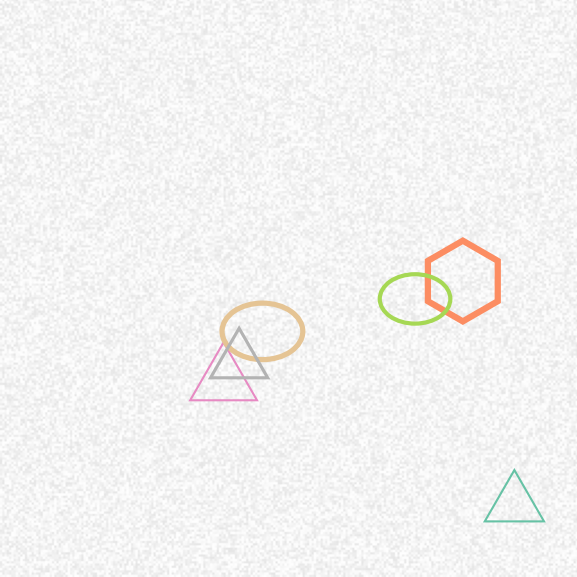[{"shape": "triangle", "thickness": 1, "radius": 0.3, "center": [0.891, 0.126]}, {"shape": "hexagon", "thickness": 3, "radius": 0.35, "center": [0.801, 0.512]}, {"shape": "triangle", "thickness": 1, "radius": 0.33, "center": [0.387, 0.339]}, {"shape": "oval", "thickness": 2, "radius": 0.31, "center": [0.719, 0.482]}, {"shape": "oval", "thickness": 2.5, "radius": 0.35, "center": [0.454, 0.425]}, {"shape": "triangle", "thickness": 1.5, "radius": 0.29, "center": [0.414, 0.373]}]